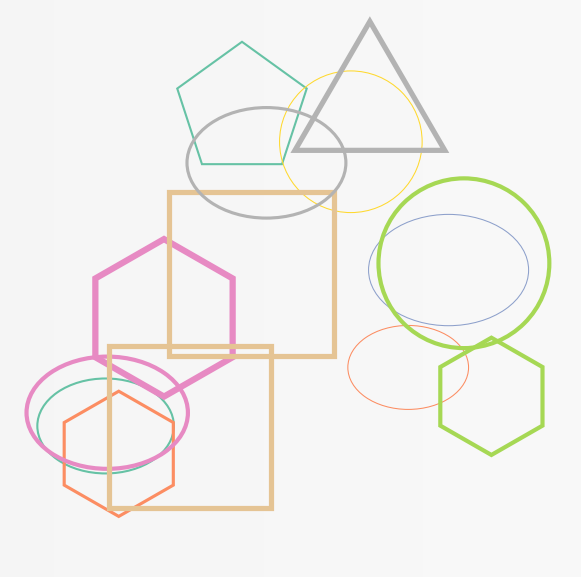[{"shape": "pentagon", "thickness": 1, "radius": 0.59, "center": [0.416, 0.81]}, {"shape": "oval", "thickness": 1, "radius": 0.59, "center": [0.182, 0.262]}, {"shape": "hexagon", "thickness": 1.5, "radius": 0.54, "center": [0.204, 0.213]}, {"shape": "oval", "thickness": 0.5, "radius": 0.52, "center": [0.702, 0.363]}, {"shape": "oval", "thickness": 0.5, "radius": 0.69, "center": [0.772, 0.532]}, {"shape": "hexagon", "thickness": 3, "radius": 0.68, "center": [0.282, 0.449]}, {"shape": "oval", "thickness": 2, "radius": 0.69, "center": [0.184, 0.284]}, {"shape": "hexagon", "thickness": 2, "radius": 0.51, "center": [0.845, 0.313]}, {"shape": "circle", "thickness": 2, "radius": 0.73, "center": [0.798, 0.543]}, {"shape": "circle", "thickness": 0.5, "radius": 0.61, "center": [0.604, 0.754]}, {"shape": "square", "thickness": 2.5, "radius": 0.71, "center": [0.433, 0.525]}, {"shape": "square", "thickness": 2.5, "radius": 0.7, "center": [0.327, 0.26]}, {"shape": "triangle", "thickness": 2.5, "radius": 0.74, "center": [0.636, 0.813]}, {"shape": "oval", "thickness": 1.5, "radius": 0.68, "center": [0.458, 0.717]}]